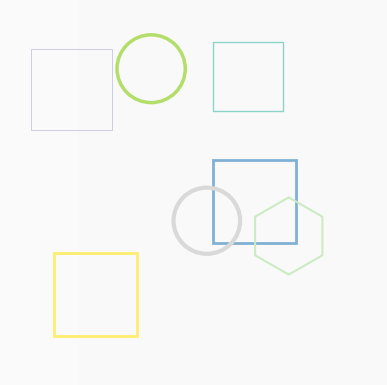[{"shape": "square", "thickness": 1, "radius": 0.45, "center": [0.64, 0.801]}, {"shape": "square", "thickness": 0.5, "radius": 0.53, "center": [0.184, 0.768]}, {"shape": "square", "thickness": 2, "radius": 0.53, "center": [0.656, 0.477]}, {"shape": "circle", "thickness": 2.5, "radius": 0.44, "center": [0.39, 0.822]}, {"shape": "circle", "thickness": 3, "radius": 0.43, "center": [0.534, 0.427]}, {"shape": "hexagon", "thickness": 1.5, "radius": 0.5, "center": [0.745, 0.387]}, {"shape": "square", "thickness": 2, "radius": 0.54, "center": [0.246, 0.236]}]